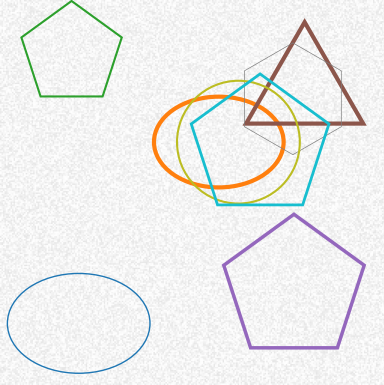[{"shape": "oval", "thickness": 1, "radius": 0.93, "center": [0.204, 0.16]}, {"shape": "oval", "thickness": 3, "radius": 0.84, "center": [0.568, 0.631]}, {"shape": "pentagon", "thickness": 1.5, "radius": 0.69, "center": [0.186, 0.86]}, {"shape": "pentagon", "thickness": 2.5, "radius": 0.96, "center": [0.764, 0.252]}, {"shape": "triangle", "thickness": 3, "radius": 0.88, "center": [0.791, 0.767]}, {"shape": "hexagon", "thickness": 0.5, "radius": 0.73, "center": [0.761, 0.743]}, {"shape": "circle", "thickness": 1.5, "radius": 0.8, "center": [0.619, 0.631]}, {"shape": "pentagon", "thickness": 2, "radius": 0.94, "center": [0.676, 0.62]}]